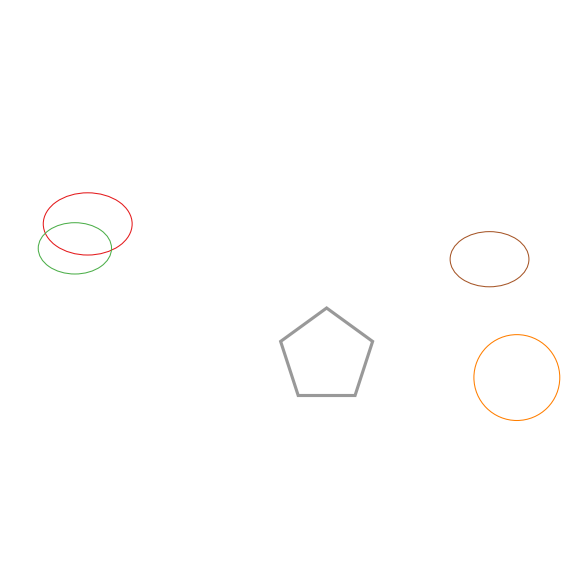[{"shape": "oval", "thickness": 0.5, "radius": 0.38, "center": [0.152, 0.611]}, {"shape": "oval", "thickness": 0.5, "radius": 0.32, "center": [0.13, 0.569]}, {"shape": "circle", "thickness": 0.5, "radius": 0.37, "center": [0.895, 0.345]}, {"shape": "oval", "thickness": 0.5, "radius": 0.34, "center": [0.848, 0.55]}, {"shape": "pentagon", "thickness": 1.5, "radius": 0.42, "center": [0.566, 0.382]}]